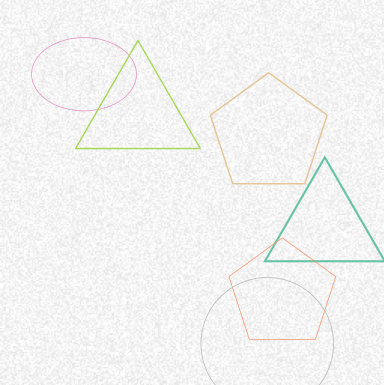[{"shape": "triangle", "thickness": 1.5, "radius": 0.9, "center": [0.844, 0.411]}, {"shape": "pentagon", "thickness": 0.5, "radius": 0.73, "center": [0.733, 0.236]}, {"shape": "oval", "thickness": 0.5, "radius": 0.68, "center": [0.218, 0.807]}, {"shape": "triangle", "thickness": 1, "radius": 0.94, "center": [0.358, 0.708]}, {"shape": "pentagon", "thickness": 1, "radius": 0.8, "center": [0.698, 0.652]}, {"shape": "circle", "thickness": 0.5, "radius": 0.86, "center": [0.694, 0.107]}]